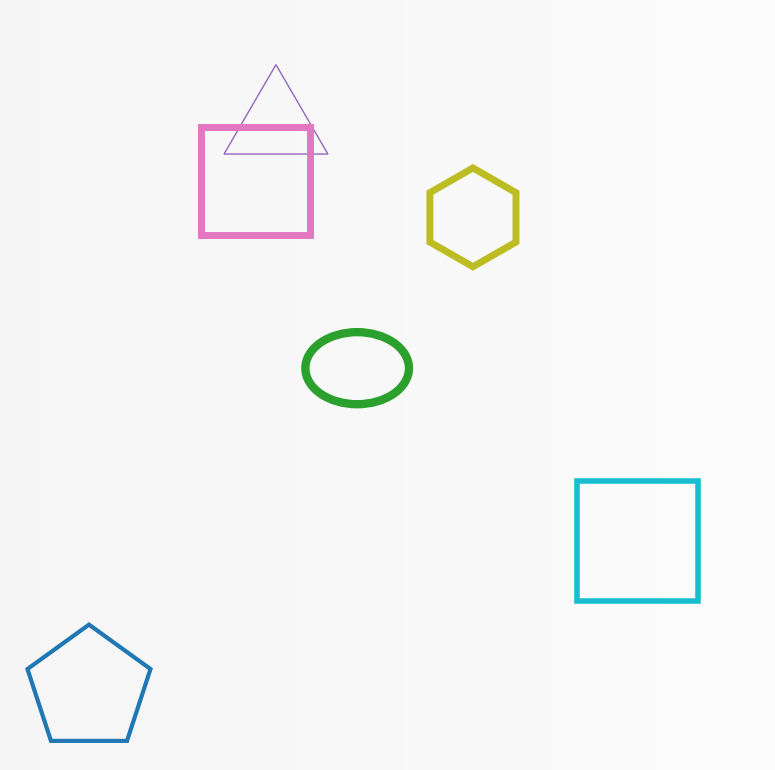[{"shape": "pentagon", "thickness": 1.5, "radius": 0.42, "center": [0.115, 0.105]}, {"shape": "oval", "thickness": 3, "radius": 0.33, "center": [0.461, 0.522]}, {"shape": "triangle", "thickness": 0.5, "radius": 0.39, "center": [0.356, 0.839]}, {"shape": "square", "thickness": 2.5, "radius": 0.35, "center": [0.33, 0.765]}, {"shape": "hexagon", "thickness": 2.5, "radius": 0.32, "center": [0.61, 0.718]}, {"shape": "square", "thickness": 2, "radius": 0.39, "center": [0.823, 0.298]}]